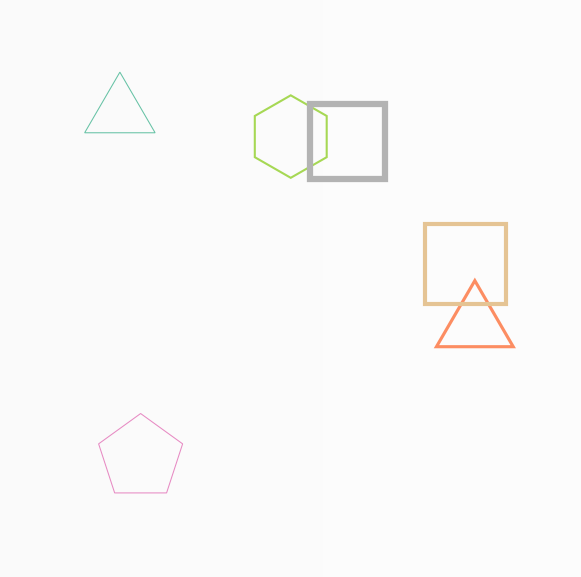[{"shape": "triangle", "thickness": 0.5, "radius": 0.35, "center": [0.206, 0.804]}, {"shape": "triangle", "thickness": 1.5, "radius": 0.38, "center": [0.817, 0.437]}, {"shape": "pentagon", "thickness": 0.5, "radius": 0.38, "center": [0.242, 0.207]}, {"shape": "hexagon", "thickness": 1, "radius": 0.36, "center": [0.5, 0.763]}, {"shape": "square", "thickness": 2, "radius": 0.34, "center": [0.801, 0.542]}, {"shape": "square", "thickness": 3, "radius": 0.32, "center": [0.598, 0.754]}]